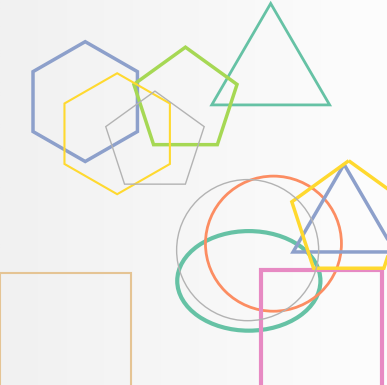[{"shape": "triangle", "thickness": 2, "radius": 0.88, "center": [0.699, 0.815]}, {"shape": "oval", "thickness": 3, "radius": 0.92, "center": [0.642, 0.27]}, {"shape": "circle", "thickness": 2, "radius": 0.88, "center": [0.706, 0.367]}, {"shape": "hexagon", "thickness": 2.5, "radius": 0.78, "center": [0.22, 0.736]}, {"shape": "triangle", "thickness": 2.5, "radius": 0.76, "center": [0.888, 0.421]}, {"shape": "square", "thickness": 3, "radius": 0.78, "center": [0.83, 0.144]}, {"shape": "pentagon", "thickness": 2.5, "radius": 0.7, "center": [0.479, 0.737]}, {"shape": "hexagon", "thickness": 1.5, "radius": 0.79, "center": [0.302, 0.653]}, {"shape": "pentagon", "thickness": 2.5, "radius": 0.77, "center": [0.9, 0.428]}, {"shape": "square", "thickness": 1.5, "radius": 0.85, "center": [0.169, 0.121]}, {"shape": "circle", "thickness": 1, "radius": 0.92, "center": [0.639, 0.35]}, {"shape": "pentagon", "thickness": 1, "radius": 0.67, "center": [0.4, 0.63]}]